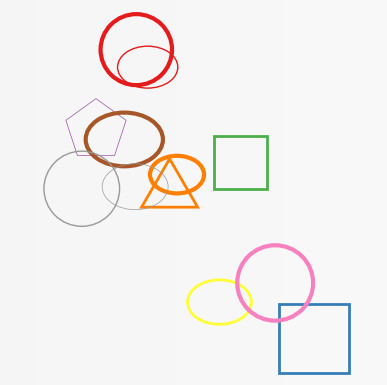[{"shape": "circle", "thickness": 3, "radius": 0.46, "center": [0.352, 0.871]}, {"shape": "oval", "thickness": 1, "radius": 0.39, "center": [0.381, 0.826]}, {"shape": "square", "thickness": 2, "radius": 0.45, "center": [0.811, 0.121]}, {"shape": "square", "thickness": 2, "radius": 0.35, "center": [0.621, 0.578]}, {"shape": "pentagon", "thickness": 0.5, "radius": 0.41, "center": [0.248, 0.662]}, {"shape": "oval", "thickness": 3, "radius": 0.35, "center": [0.457, 0.546]}, {"shape": "triangle", "thickness": 2, "radius": 0.42, "center": [0.438, 0.504]}, {"shape": "oval", "thickness": 2, "radius": 0.41, "center": [0.566, 0.215]}, {"shape": "oval", "thickness": 3, "radius": 0.5, "center": [0.321, 0.638]}, {"shape": "circle", "thickness": 3, "radius": 0.49, "center": [0.71, 0.265]}, {"shape": "oval", "thickness": 0.5, "radius": 0.43, "center": [0.349, 0.515]}, {"shape": "circle", "thickness": 1, "radius": 0.49, "center": [0.211, 0.51]}]